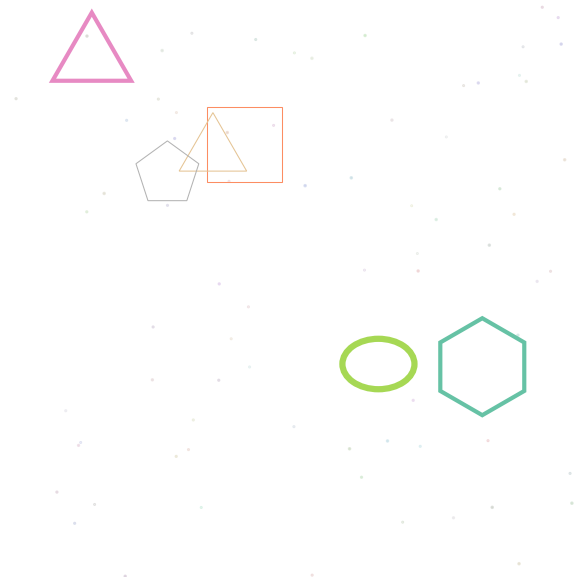[{"shape": "hexagon", "thickness": 2, "radius": 0.42, "center": [0.835, 0.364]}, {"shape": "square", "thickness": 0.5, "radius": 0.32, "center": [0.424, 0.749]}, {"shape": "triangle", "thickness": 2, "radius": 0.39, "center": [0.159, 0.899]}, {"shape": "oval", "thickness": 3, "radius": 0.31, "center": [0.655, 0.369]}, {"shape": "triangle", "thickness": 0.5, "radius": 0.34, "center": [0.369, 0.737]}, {"shape": "pentagon", "thickness": 0.5, "radius": 0.29, "center": [0.29, 0.698]}]